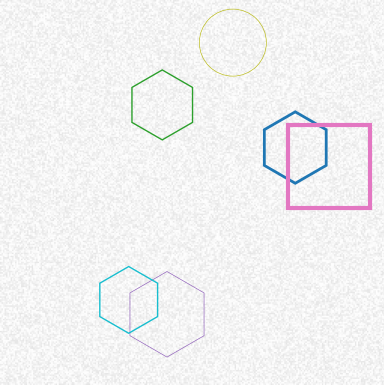[{"shape": "hexagon", "thickness": 2, "radius": 0.46, "center": [0.767, 0.617]}, {"shape": "hexagon", "thickness": 1, "radius": 0.45, "center": [0.421, 0.728]}, {"shape": "hexagon", "thickness": 0.5, "radius": 0.56, "center": [0.434, 0.184]}, {"shape": "square", "thickness": 3, "radius": 0.54, "center": [0.855, 0.568]}, {"shape": "circle", "thickness": 0.5, "radius": 0.44, "center": [0.605, 0.889]}, {"shape": "hexagon", "thickness": 1, "radius": 0.43, "center": [0.334, 0.221]}]